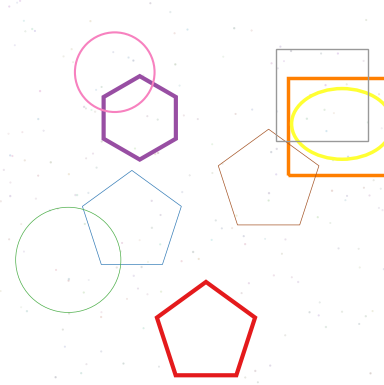[{"shape": "pentagon", "thickness": 3, "radius": 0.67, "center": [0.535, 0.134]}, {"shape": "pentagon", "thickness": 0.5, "radius": 0.68, "center": [0.343, 0.422]}, {"shape": "circle", "thickness": 0.5, "radius": 0.68, "center": [0.177, 0.325]}, {"shape": "hexagon", "thickness": 3, "radius": 0.54, "center": [0.363, 0.694]}, {"shape": "square", "thickness": 2.5, "radius": 0.63, "center": [0.875, 0.671]}, {"shape": "oval", "thickness": 2.5, "radius": 0.66, "center": [0.889, 0.678]}, {"shape": "pentagon", "thickness": 0.5, "radius": 0.69, "center": [0.698, 0.527]}, {"shape": "circle", "thickness": 1.5, "radius": 0.52, "center": [0.298, 0.812]}, {"shape": "square", "thickness": 1, "radius": 0.6, "center": [0.836, 0.753]}]